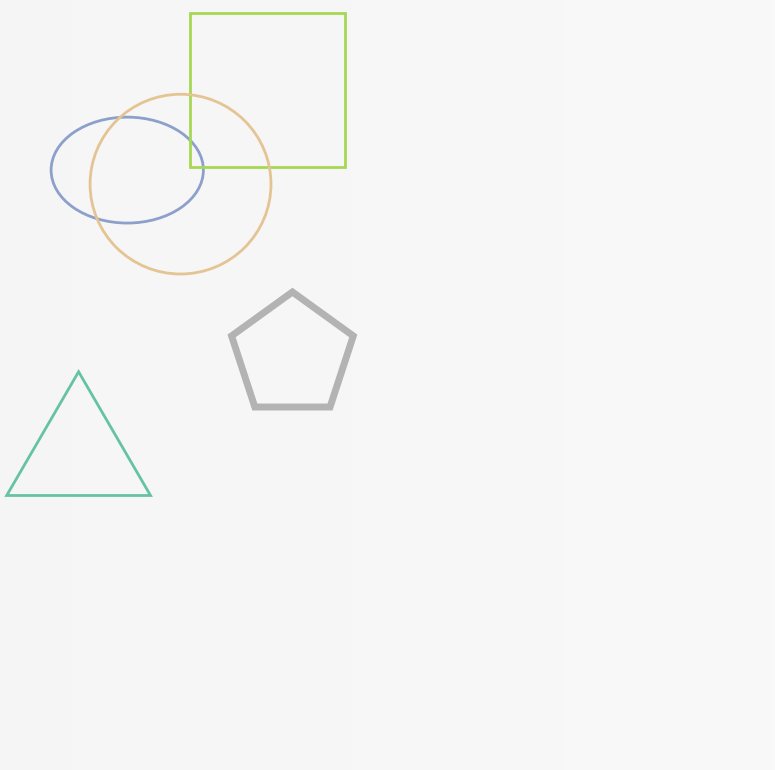[{"shape": "triangle", "thickness": 1, "radius": 0.54, "center": [0.101, 0.41]}, {"shape": "oval", "thickness": 1, "radius": 0.49, "center": [0.164, 0.779]}, {"shape": "square", "thickness": 1, "radius": 0.5, "center": [0.345, 0.883]}, {"shape": "circle", "thickness": 1, "radius": 0.58, "center": [0.233, 0.761]}, {"shape": "pentagon", "thickness": 2.5, "radius": 0.41, "center": [0.377, 0.538]}]